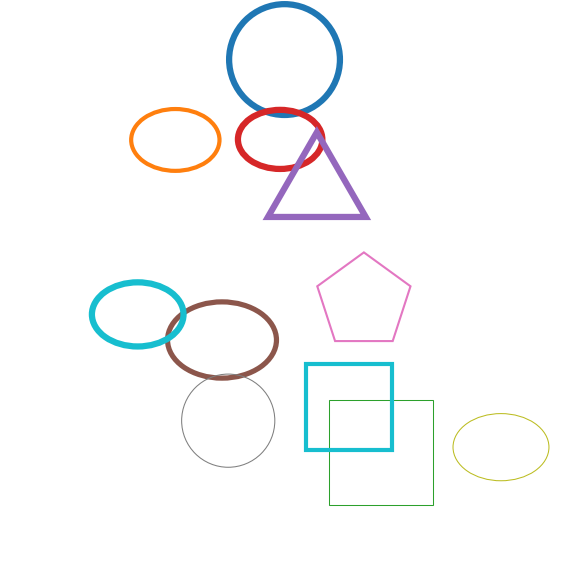[{"shape": "circle", "thickness": 3, "radius": 0.48, "center": [0.493, 0.896]}, {"shape": "oval", "thickness": 2, "radius": 0.38, "center": [0.304, 0.757]}, {"shape": "square", "thickness": 0.5, "radius": 0.45, "center": [0.66, 0.216]}, {"shape": "oval", "thickness": 3, "radius": 0.37, "center": [0.485, 0.758]}, {"shape": "triangle", "thickness": 3, "radius": 0.49, "center": [0.549, 0.672]}, {"shape": "oval", "thickness": 2.5, "radius": 0.47, "center": [0.384, 0.41]}, {"shape": "pentagon", "thickness": 1, "radius": 0.42, "center": [0.63, 0.477]}, {"shape": "circle", "thickness": 0.5, "radius": 0.4, "center": [0.395, 0.271]}, {"shape": "oval", "thickness": 0.5, "radius": 0.42, "center": [0.868, 0.225]}, {"shape": "square", "thickness": 2, "radius": 0.37, "center": [0.605, 0.295]}, {"shape": "oval", "thickness": 3, "radius": 0.4, "center": [0.238, 0.455]}]